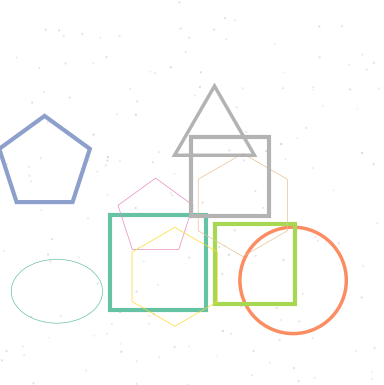[{"shape": "square", "thickness": 3, "radius": 0.62, "center": [0.411, 0.319]}, {"shape": "oval", "thickness": 0.5, "radius": 0.59, "center": [0.148, 0.244]}, {"shape": "circle", "thickness": 2.5, "radius": 0.69, "center": [0.761, 0.272]}, {"shape": "pentagon", "thickness": 3, "radius": 0.62, "center": [0.116, 0.575]}, {"shape": "pentagon", "thickness": 0.5, "radius": 0.51, "center": [0.404, 0.435]}, {"shape": "square", "thickness": 3, "radius": 0.52, "center": [0.662, 0.313]}, {"shape": "hexagon", "thickness": 0.5, "radius": 0.64, "center": [0.454, 0.281]}, {"shape": "hexagon", "thickness": 0.5, "radius": 0.67, "center": [0.631, 0.468]}, {"shape": "triangle", "thickness": 2.5, "radius": 0.6, "center": [0.557, 0.657]}, {"shape": "square", "thickness": 3, "radius": 0.51, "center": [0.598, 0.542]}]